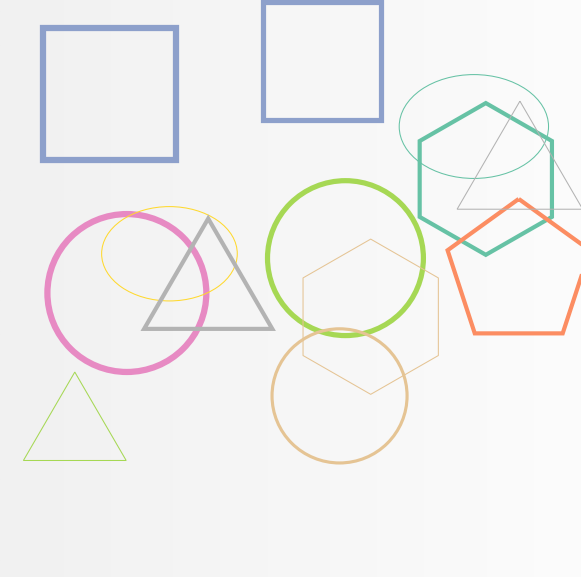[{"shape": "oval", "thickness": 0.5, "radius": 0.64, "center": [0.815, 0.78]}, {"shape": "hexagon", "thickness": 2, "radius": 0.66, "center": [0.836, 0.689]}, {"shape": "pentagon", "thickness": 2, "radius": 0.64, "center": [0.892, 0.526]}, {"shape": "square", "thickness": 2.5, "radius": 0.51, "center": [0.555, 0.894]}, {"shape": "square", "thickness": 3, "radius": 0.57, "center": [0.188, 0.837]}, {"shape": "circle", "thickness": 3, "radius": 0.68, "center": [0.218, 0.492]}, {"shape": "triangle", "thickness": 0.5, "radius": 0.51, "center": [0.129, 0.253]}, {"shape": "circle", "thickness": 2.5, "radius": 0.67, "center": [0.594, 0.552]}, {"shape": "oval", "thickness": 0.5, "radius": 0.58, "center": [0.292, 0.56]}, {"shape": "hexagon", "thickness": 0.5, "radius": 0.67, "center": [0.638, 0.451]}, {"shape": "circle", "thickness": 1.5, "radius": 0.58, "center": [0.584, 0.314]}, {"shape": "triangle", "thickness": 2, "radius": 0.64, "center": [0.358, 0.493]}, {"shape": "triangle", "thickness": 0.5, "radius": 0.62, "center": [0.894, 0.699]}]